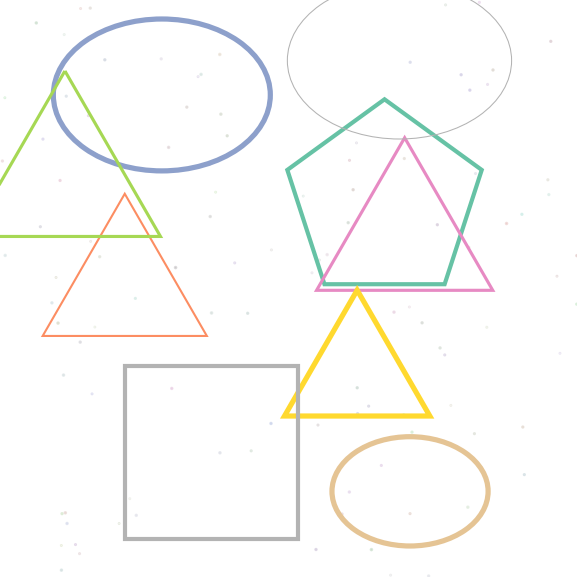[{"shape": "pentagon", "thickness": 2, "radius": 0.88, "center": [0.666, 0.65]}, {"shape": "triangle", "thickness": 1, "radius": 0.82, "center": [0.216, 0.499]}, {"shape": "oval", "thickness": 2.5, "radius": 0.94, "center": [0.28, 0.835]}, {"shape": "triangle", "thickness": 1.5, "radius": 0.88, "center": [0.701, 0.584]}, {"shape": "triangle", "thickness": 1.5, "radius": 0.96, "center": [0.112, 0.685]}, {"shape": "triangle", "thickness": 2.5, "radius": 0.73, "center": [0.618, 0.351]}, {"shape": "oval", "thickness": 2.5, "radius": 0.68, "center": [0.71, 0.148]}, {"shape": "oval", "thickness": 0.5, "radius": 0.97, "center": [0.692, 0.894]}, {"shape": "square", "thickness": 2, "radius": 0.75, "center": [0.366, 0.215]}]